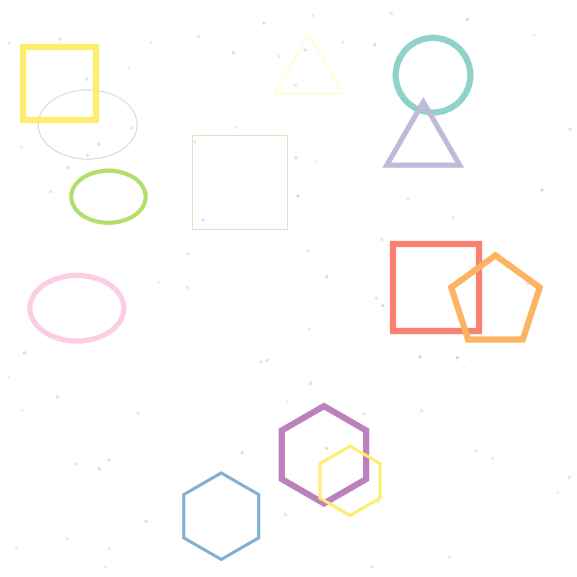[{"shape": "circle", "thickness": 3, "radius": 0.32, "center": [0.75, 0.869]}, {"shape": "triangle", "thickness": 0.5, "radius": 0.34, "center": [0.535, 0.871]}, {"shape": "triangle", "thickness": 2.5, "radius": 0.36, "center": [0.733, 0.75]}, {"shape": "square", "thickness": 3, "radius": 0.37, "center": [0.755, 0.501]}, {"shape": "hexagon", "thickness": 1.5, "radius": 0.37, "center": [0.383, 0.105]}, {"shape": "pentagon", "thickness": 3, "radius": 0.4, "center": [0.858, 0.476]}, {"shape": "oval", "thickness": 2, "radius": 0.32, "center": [0.188, 0.658]}, {"shape": "oval", "thickness": 2.5, "radius": 0.41, "center": [0.133, 0.465]}, {"shape": "oval", "thickness": 0.5, "radius": 0.43, "center": [0.152, 0.783]}, {"shape": "hexagon", "thickness": 3, "radius": 0.42, "center": [0.561, 0.212]}, {"shape": "square", "thickness": 0.5, "radius": 0.41, "center": [0.415, 0.684]}, {"shape": "square", "thickness": 3, "radius": 0.31, "center": [0.103, 0.855]}, {"shape": "hexagon", "thickness": 1.5, "radius": 0.3, "center": [0.606, 0.166]}]